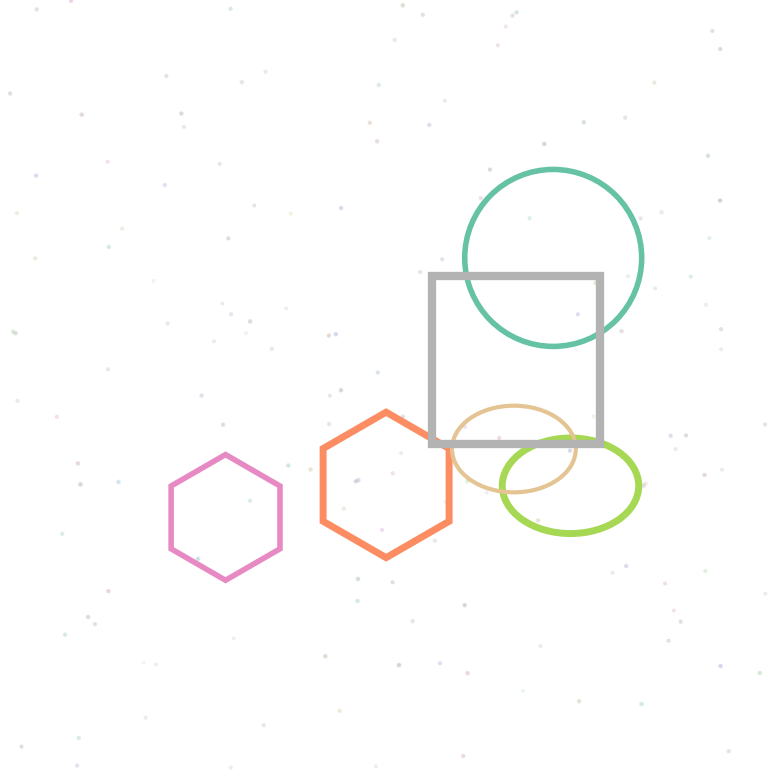[{"shape": "circle", "thickness": 2, "radius": 0.57, "center": [0.718, 0.665]}, {"shape": "hexagon", "thickness": 2.5, "radius": 0.47, "center": [0.501, 0.37]}, {"shape": "hexagon", "thickness": 2, "radius": 0.41, "center": [0.293, 0.328]}, {"shape": "oval", "thickness": 2.5, "radius": 0.44, "center": [0.741, 0.369]}, {"shape": "oval", "thickness": 1.5, "radius": 0.4, "center": [0.667, 0.417]}, {"shape": "square", "thickness": 3, "radius": 0.55, "center": [0.67, 0.533]}]